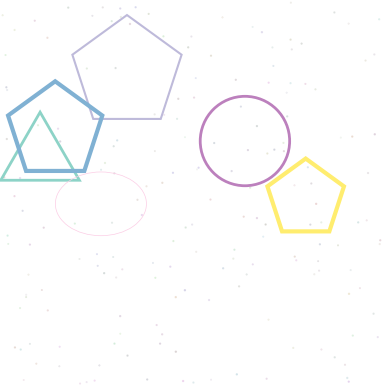[{"shape": "triangle", "thickness": 2, "radius": 0.59, "center": [0.104, 0.591]}, {"shape": "pentagon", "thickness": 1.5, "radius": 0.75, "center": [0.33, 0.812]}, {"shape": "pentagon", "thickness": 3, "radius": 0.64, "center": [0.143, 0.66]}, {"shape": "oval", "thickness": 0.5, "radius": 0.59, "center": [0.262, 0.471]}, {"shape": "circle", "thickness": 2, "radius": 0.58, "center": [0.636, 0.634]}, {"shape": "pentagon", "thickness": 3, "radius": 0.52, "center": [0.794, 0.484]}]